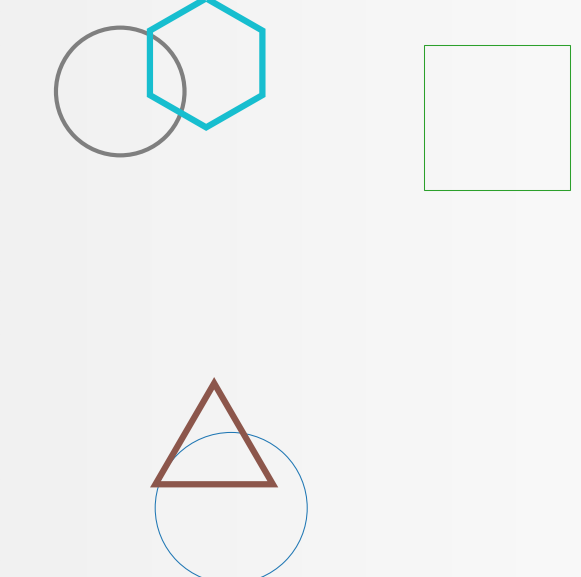[{"shape": "circle", "thickness": 0.5, "radius": 0.65, "center": [0.398, 0.12]}, {"shape": "square", "thickness": 0.5, "radius": 0.63, "center": [0.855, 0.796]}, {"shape": "triangle", "thickness": 3, "radius": 0.58, "center": [0.368, 0.219]}, {"shape": "circle", "thickness": 2, "radius": 0.55, "center": [0.207, 0.841]}, {"shape": "hexagon", "thickness": 3, "radius": 0.56, "center": [0.355, 0.89]}]